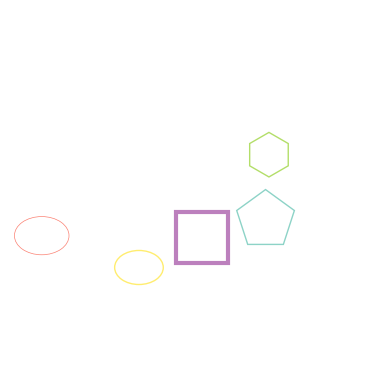[{"shape": "pentagon", "thickness": 1, "radius": 0.39, "center": [0.69, 0.429]}, {"shape": "oval", "thickness": 0.5, "radius": 0.35, "center": [0.108, 0.388]}, {"shape": "hexagon", "thickness": 1, "radius": 0.29, "center": [0.699, 0.598]}, {"shape": "square", "thickness": 3, "radius": 0.33, "center": [0.525, 0.383]}, {"shape": "oval", "thickness": 1, "radius": 0.32, "center": [0.361, 0.305]}]